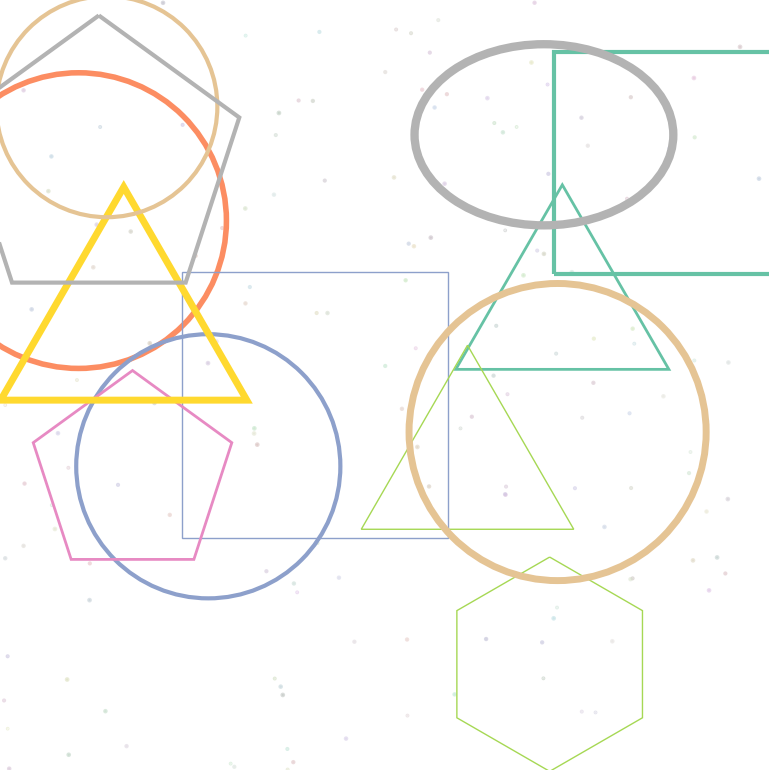[{"shape": "square", "thickness": 1.5, "radius": 0.72, "center": [0.864, 0.789]}, {"shape": "triangle", "thickness": 1, "radius": 0.8, "center": [0.73, 0.6]}, {"shape": "circle", "thickness": 2, "radius": 0.96, "center": [0.102, 0.714]}, {"shape": "square", "thickness": 0.5, "radius": 0.86, "center": [0.41, 0.474]}, {"shape": "circle", "thickness": 1.5, "radius": 0.86, "center": [0.271, 0.394]}, {"shape": "pentagon", "thickness": 1, "radius": 0.68, "center": [0.172, 0.383]}, {"shape": "triangle", "thickness": 0.5, "radius": 0.8, "center": [0.607, 0.392]}, {"shape": "hexagon", "thickness": 0.5, "radius": 0.7, "center": [0.714, 0.137]}, {"shape": "triangle", "thickness": 2.5, "radius": 0.92, "center": [0.161, 0.573]}, {"shape": "circle", "thickness": 2.5, "radius": 0.96, "center": [0.724, 0.439]}, {"shape": "circle", "thickness": 1.5, "radius": 0.72, "center": [0.139, 0.861]}, {"shape": "pentagon", "thickness": 1.5, "radius": 0.96, "center": [0.128, 0.788]}, {"shape": "oval", "thickness": 3, "radius": 0.84, "center": [0.706, 0.825]}]